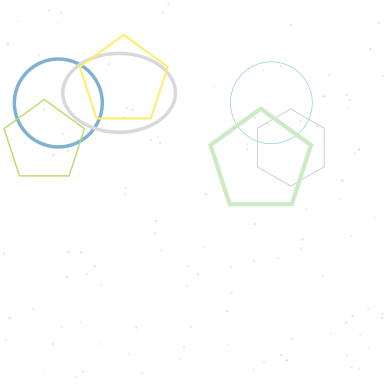[{"shape": "circle", "thickness": 0.5, "radius": 0.53, "center": [0.705, 0.733]}, {"shape": "hexagon", "thickness": 0.5, "radius": 0.5, "center": [0.755, 0.617]}, {"shape": "circle", "thickness": 2.5, "radius": 0.57, "center": [0.151, 0.733]}, {"shape": "pentagon", "thickness": 1, "radius": 0.55, "center": [0.115, 0.632]}, {"shape": "oval", "thickness": 2.5, "radius": 0.73, "center": [0.309, 0.759]}, {"shape": "pentagon", "thickness": 3, "radius": 0.69, "center": [0.677, 0.581]}, {"shape": "pentagon", "thickness": 1.5, "radius": 0.6, "center": [0.321, 0.789]}]